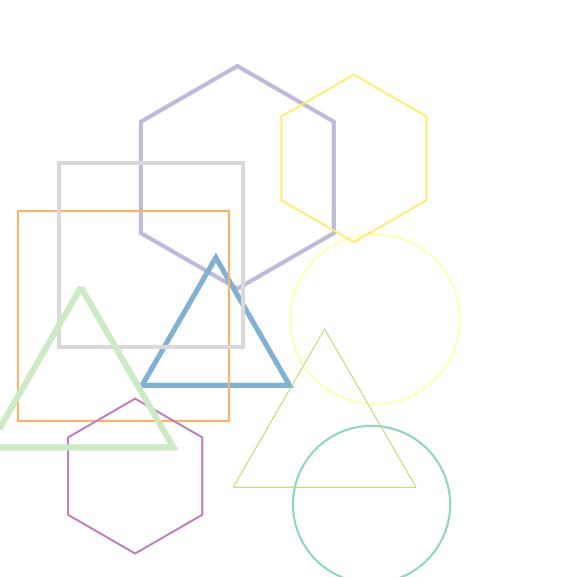[{"shape": "circle", "thickness": 1, "radius": 0.68, "center": [0.643, 0.126]}, {"shape": "circle", "thickness": 1, "radius": 0.73, "center": [0.65, 0.446]}, {"shape": "hexagon", "thickness": 2, "radius": 0.96, "center": [0.411, 0.692]}, {"shape": "triangle", "thickness": 2.5, "radius": 0.74, "center": [0.374, 0.406]}, {"shape": "square", "thickness": 1, "radius": 0.91, "center": [0.214, 0.452]}, {"shape": "triangle", "thickness": 0.5, "radius": 0.91, "center": [0.562, 0.247]}, {"shape": "square", "thickness": 2, "radius": 0.79, "center": [0.261, 0.557]}, {"shape": "hexagon", "thickness": 1, "radius": 0.67, "center": [0.234, 0.175]}, {"shape": "triangle", "thickness": 3, "radius": 0.92, "center": [0.14, 0.317]}, {"shape": "hexagon", "thickness": 1, "radius": 0.73, "center": [0.613, 0.725]}]